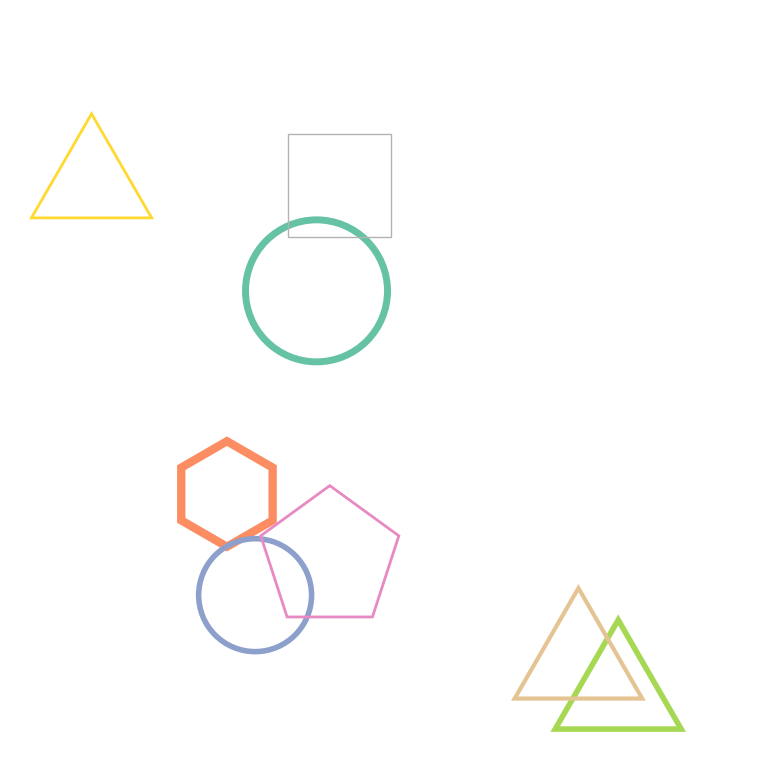[{"shape": "circle", "thickness": 2.5, "radius": 0.46, "center": [0.411, 0.622]}, {"shape": "hexagon", "thickness": 3, "radius": 0.34, "center": [0.295, 0.358]}, {"shape": "circle", "thickness": 2, "radius": 0.37, "center": [0.331, 0.227]}, {"shape": "pentagon", "thickness": 1, "radius": 0.47, "center": [0.428, 0.275]}, {"shape": "triangle", "thickness": 2, "radius": 0.47, "center": [0.803, 0.1]}, {"shape": "triangle", "thickness": 1, "radius": 0.45, "center": [0.119, 0.762]}, {"shape": "triangle", "thickness": 1.5, "radius": 0.48, "center": [0.751, 0.141]}, {"shape": "square", "thickness": 0.5, "radius": 0.34, "center": [0.441, 0.759]}]